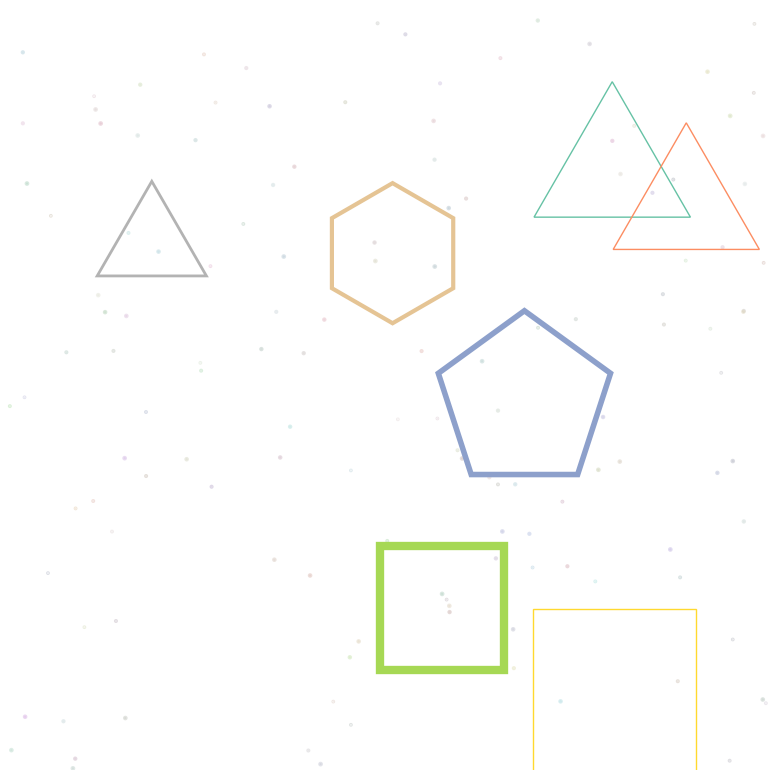[{"shape": "triangle", "thickness": 0.5, "radius": 0.59, "center": [0.795, 0.777]}, {"shape": "triangle", "thickness": 0.5, "radius": 0.55, "center": [0.891, 0.731]}, {"shape": "pentagon", "thickness": 2, "radius": 0.59, "center": [0.681, 0.479]}, {"shape": "square", "thickness": 3, "radius": 0.4, "center": [0.574, 0.211]}, {"shape": "square", "thickness": 0.5, "radius": 0.53, "center": [0.798, 0.103]}, {"shape": "hexagon", "thickness": 1.5, "radius": 0.45, "center": [0.51, 0.671]}, {"shape": "triangle", "thickness": 1, "radius": 0.41, "center": [0.197, 0.683]}]